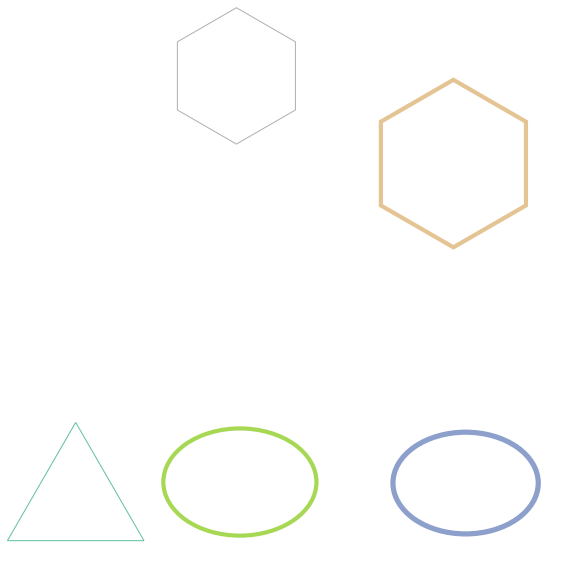[{"shape": "triangle", "thickness": 0.5, "radius": 0.68, "center": [0.131, 0.131]}, {"shape": "oval", "thickness": 2.5, "radius": 0.63, "center": [0.806, 0.163]}, {"shape": "oval", "thickness": 2, "radius": 0.66, "center": [0.415, 0.164]}, {"shape": "hexagon", "thickness": 2, "radius": 0.73, "center": [0.785, 0.716]}, {"shape": "hexagon", "thickness": 0.5, "radius": 0.59, "center": [0.409, 0.868]}]